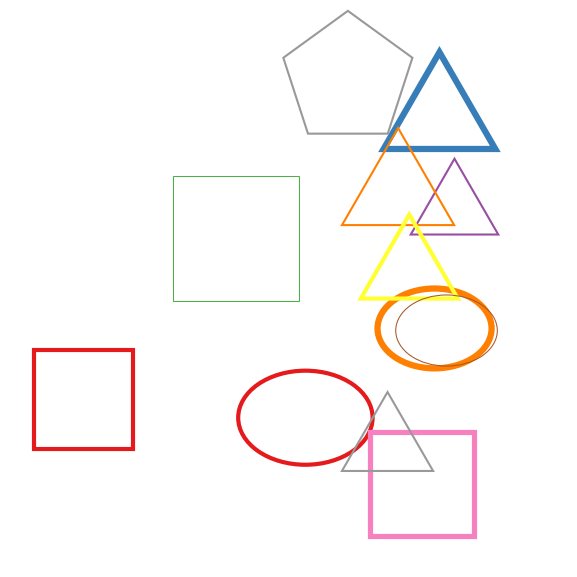[{"shape": "oval", "thickness": 2, "radius": 0.58, "center": [0.529, 0.276]}, {"shape": "square", "thickness": 2, "radius": 0.43, "center": [0.145, 0.308]}, {"shape": "triangle", "thickness": 3, "radius": 0.56, "center": [0.761, 0.797]}, {"shape": "square", "thickness": 0.5, "radius": 0.54, "center": [0.409, 0.586]}, {"shape": "triangle", "thickness": 1, "radius": 0.44, "center": [0.787, 0.637]}, {"shape": "oval", "thickness": 3, "radius": 0.49, "center": [0.752, 0.43]}, {"shape": "triangle", "thickness": 1, "radius": 0.56, "center": [0.689, 0.665]}, {"shape": "triangle", "thickness": 2, "radius": 0.48, "center": [0.709, 0.531]}, {"shape": "oval", "thickness": 0.5, "radius": 0.44, "center": [0.773, 0.427]}, {"shape": "square", "thickness": 2.5, "radius": 0.45, "center": [0.73, 0.161]}, {"shape": "triangle", "thickness": 1, "radius": 0.46, "center": [0.671, 0.229]}, {"shape": "pentagon", "thickness": 1, "radius": 0.59, "center": [0.602, 0.863]}]